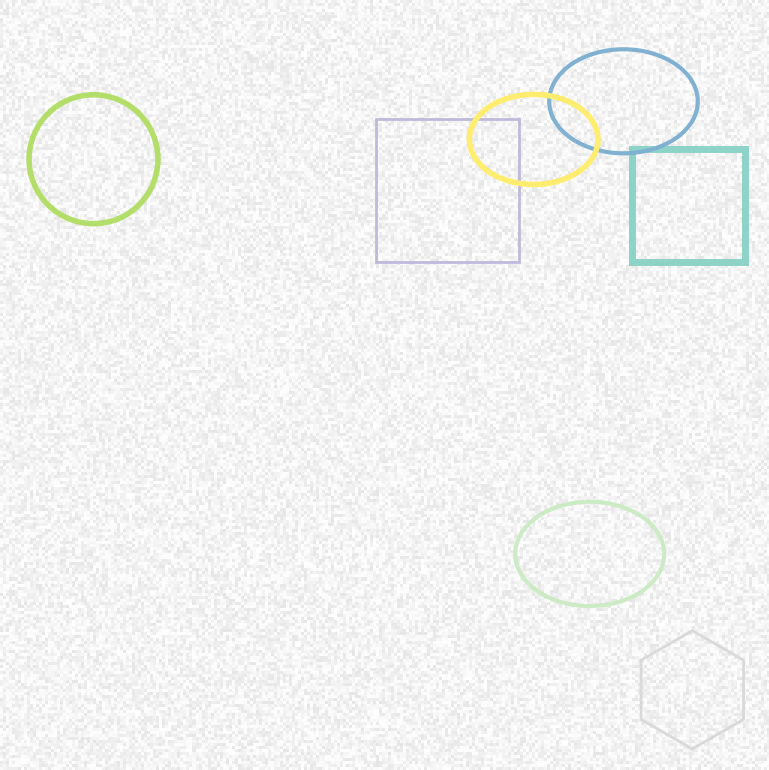[{"shape": "square", "thickness": 2.5, "radius": 0.37, "center": [0.895, 0.733]}, {"shape": "square", "thickness": 1, "radius": 0.46, "center": [0.581, 0.752]}, {"shape": "oval", "thickness": 1.5, "radius": 0.48, "center": [0.81, 0.868]}, {"shape": "circle", "thickness": 2, "radius": 0.42, "center": [0.121, 0.793]}, {"shape": "hexagon", "thickness": 1, "radius": 0.38, "center": [0.899, 0.104]}, {"shape": "oval", "thickness": 1.5, "radius": 0.48, "center": [0.766, 0.281]}, {"shape": "oval", "thickness": 2, "radius": 0.42, "center": [0.693, 0.819]}]